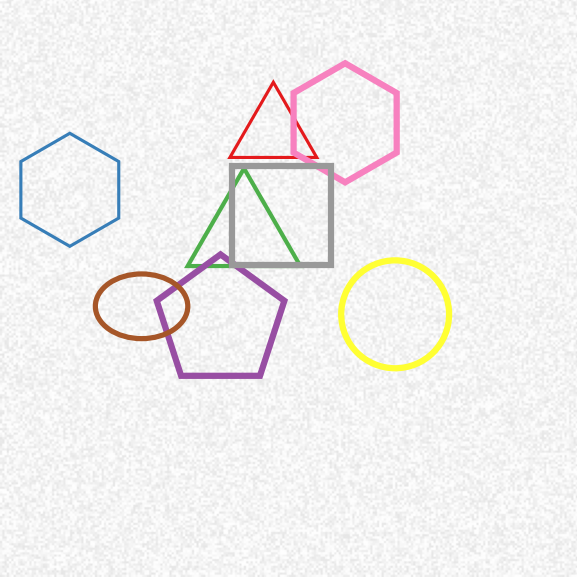[{"shape": "triangle", "thickness": 1.5, "radius": 0.43, "center": [0.473, 0.77]}, {"shape": "hexagon", "thickness": 1.5, "radius": 0.49, "center": [0.121, 0.67]}, {"shape": "triangle", "thickness": 2, "radius": 0.56, "center": [0.423, 0.595]}, {"shape": "pentagon", "thickness": 3, "radius": 0.58, "center": [0.382, 0.442]}, {"shape": "circle", "thickness": 3, "radius": 0.47, "center": [0.684, 0.455]}, {"shape": "oval", "thickness": 2.5, "radius": 0.4, "center": [0.245, 0.469]}, {"shape": "hexagon", "thickness": 3, "radius": 0.52, "center": [0.598, 0.787]}, {"shape": "square", "thickness": 3, "radius": 0.43, "center": [0.487, 0.627]}]